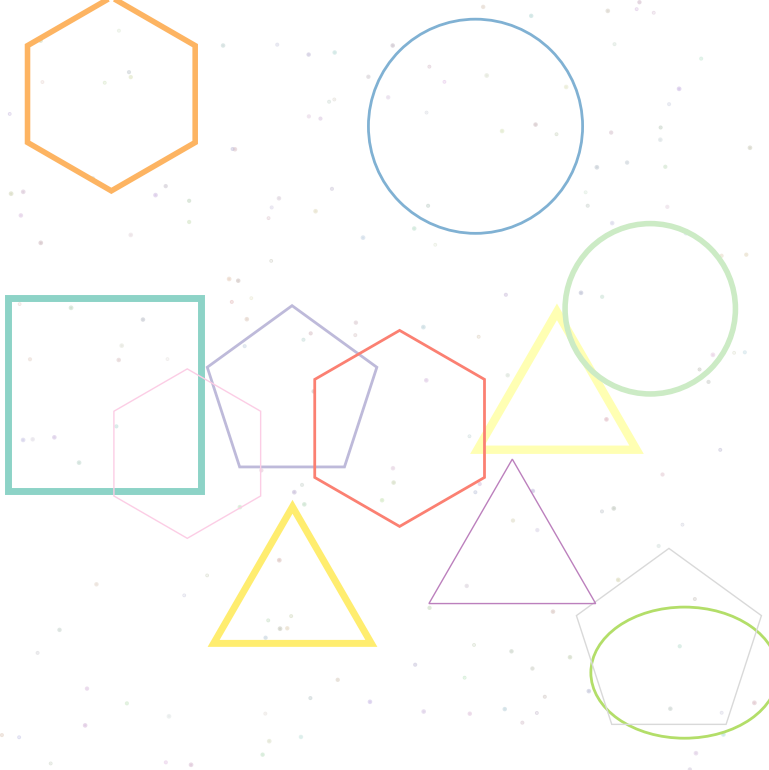[{"shape": "square", "thickness": 2.5, "radius": 0.63, "center": [0.135, 0.487]}, {"shape": "triangle", "thickness": 3, "radius": 0.6, "center": [0.723, 0.476]}, {"shape": "pentagon", "thickness": 1, "radius": 0.58, "center": [0.379, 0.487]}, {"shape": "hexagon", "thickness": 1, "radius": 0.64, "center": [0.519, 0.444]}, {"shape": "circle", "thickness": 1, "radius": 0.7, "center": [0.618, 0.836]}, {"shape": "hexagon", "thickness": 2, "radius": 0.63, "center": [0.145, 0.878]}, {"shape": "oval", "thickness": 1, "radius": 0.61, "center": [0.889, 0.126]}, {"shape": "hexagon", "thickness": 0.5, "radius": 0.55, "center": [0.243, 0.411]}, {"shape": "pentagon", "thickness": 0.5, "radius": 0.63, "center": [0.869, 0.161]}, {"shape": "triangle", "thickness": 0.5, "radius": 0.63, "center": [0.665, 0.279]}, {"shape": "circle", "thickness": 2, "radius": 0.55, "center": [0.844, 0.599]}, {"shape": "triangle", "thickness": 2.5, "radius": 0.59, "center": [0.38, 0.224]}]